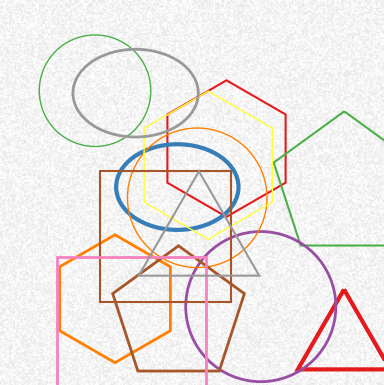[{"shape": "triangle", "thickness": 3, "radius": 0.69, "center": [0.894, 0.11]}, {"shape": "hexagon", "thickness": 1.5, "radius": 0.89, "center": [0.588, 0.614]}, {"shape": "oval", "thickness": 3, "radius": 0.79, "center": [0.461, 0.514]}, {"shape": "circle", "thickness": 1, "radius": 0.72, "center": [0.247, 0.764]}, {"shape": "pentagon", "thickness": 1.5, "radius": 0.96, "center": [0.894, 0.518]}, {"shape": "circle", "thickness": 2, "radius": 0.97, "center": [0.677, 0.204]}, {"shape": "circle", "thickness": 1, "radius": 0.91, "center": [0.512, 0.486]}, {"shape": "hexagon", "thickness": 2, "radius": 0.83, "center": [0.299, 0.224]}, {"shape": "hexagon", "thickness": 1, "radius": 0.96, "center": [0.541, 0.571]}, {"shape": "pentagon", "thickness": 2, "radius": 0.9, "center": [0.464, 0.182]}, {"shape": "square", "thickness": 1.5, "radius": 0.85, "center": [0.431, 0.386]}, {"shape": "square", "thickness": 2, "radius": 0.97, "center": [0.341, 0.139]}, {"shape": "oval", "thickness": 2, "radius": 0.81, "center": [0.352, 0.758]}, {"shape": "triangle", "thickness": 1.5, "radius": 0.9, "center": [0.517, 0.374]}]